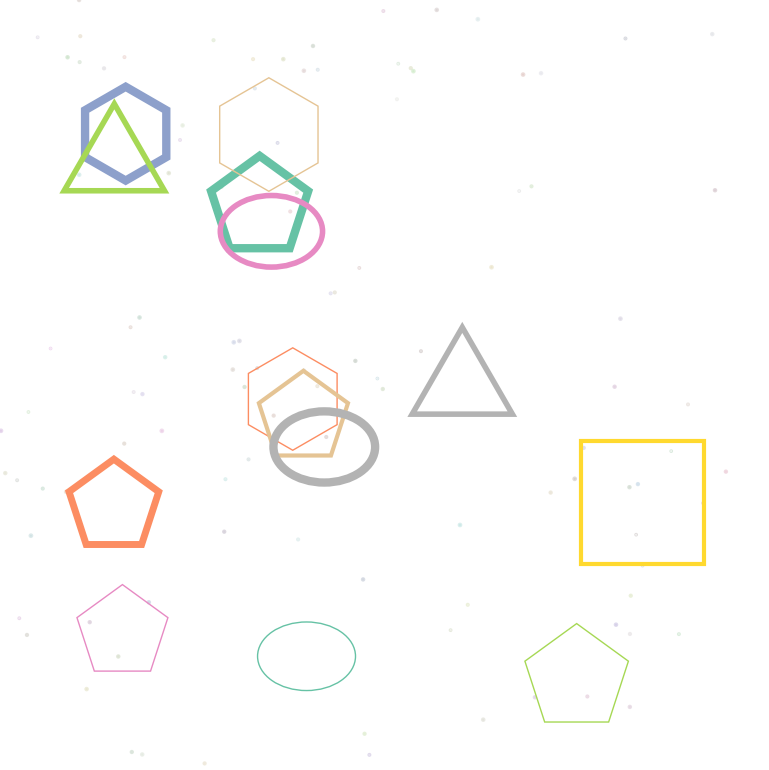[{"shape": "oval", "thickness": 0.5, "radius": 0.32, "center": [0.398, 0.148]}, {"shape": "pentagon", "thickness": 3, "radius": 0.33, "center": [0.337, 0.731]}, {"shape": "pentagon", "thickness": 2.5, "radius": 0.31, "center": [0.148, 0.342]}, {"shape": "hexagon", "thickness": 0.5, "radius": 0.33, "center": [0.38, 0.482]}, {"shape": "hexagon", "thickness": 3, "radius": 0.3, "center": [0.163, 0.826]}, {"shape": "pentagon", "thickness": 0.5, "radius": 0.31, "center": [0.159, 0.179]}, {"shape": "oval", "thickness": 2, "radius": 0.33, "center": [0.353, 0.7]}, {"shape": "pentagon", "thickness": 0.5, "radius": 0.35, "center": [0.749, 0.119]}, {"shape": "triangle", "thickness": 2, "radius": 0.38, "center": [0.148, 0.79]}, {"shape": "square", "thickness": 1.5, "radius": 0.4, "center": [0.835, 0.348]}, {"shape": "pentagon", "thickness": 1.5, "radius": 0.3, "center": [0.394, 0.458]}, {"shape": "hexagon", "thickness": 0.5, "radius": 0.37, "center": [0.349, 0.825]}, {"shape": "oval", "thickness": 3, "radius": 0.33, "center": [0.421, 0.42]}, {"shape": "triangle", "thickness": 2, "radius": 0.38, "center": [0.6, 0.5]}]